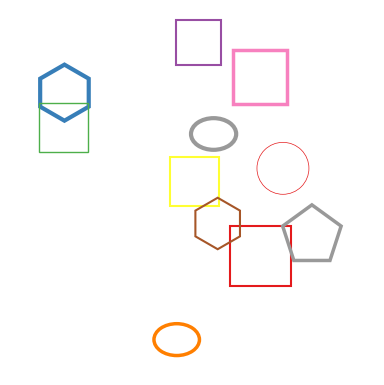[{"shape": "circle", "thickness": 0.5, "radius": 0.34, "center": [0.735, 0.563]}, {"shape": "square", "thickness": 1.5, "radius": 0.39, "center": [0.676, 0.335]}, {"shape": "hexagon", "thickness": 3, "radius": 0.36, "center": [0.167, 0.759]}, {"shape": "square", "thickness": 1, "radius": 0.32, "center": [0.165, 0.67]}, {"shape": "square", "thickness": 1.5, "radius": 0.29, "center": [0.516, 0.889]}, {"shape": "oval", "thickness": 2.5, "radius": 0.3, "center": [0.459, 0.118]}, {"shape": "square", "thickness": 1.5, "radius": 0.32, "center": [0.504, 0.528]}, {"shape": "hexagon", "thickness": 1.5, "radius": 0.33, "center": [0.565, 0.42]}, {"shape": "square", "thickness": 2.5, "radius": 0.35, "center": [0.675, 0.8]}, {"shape": "pentagon", "thickness": 2.5, "radius": 0.4, "center": [0.81, 0.388]}, {"shape": "oval", "thickness": 3, "radius": 0.29, "center": [0.555, 0.652]}]